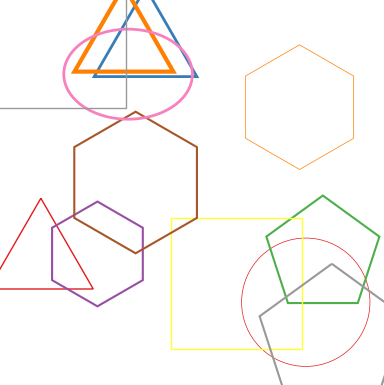[{"shape": "triangle", "thickness": 1, "radius": 0.79, "center": [0.106, 0.328]}, {"shape": "circle", "thickness": 0.5, "radius": 0.83, "center": [0.794, 0.215]}, {"shape": "triangle", "thickness": 2, "radius": 0.77, "center": [0.378, 0.878]}, {"shape": "pentagon", "thickness": 1.5, "radius": 0.77, "center": [0.839, 0.338]}, {"shape": "hexagon", "thickness": 1.5, "radius": 0.68, "center": [0.253, 0.34]}, {"shape": "hexagon", "thickness": 0.5, "radius": 0.81, "center": [0.778, 0.722]}, {"shape": "triangle", "thickness": 3, "radius": 0.74, "center": [0.322, 0.888]}, {"shape": "square", "thickness": 1, "radius": 0.85, "center": [0.614, 0.264]}, {"shape": "hexagon", "thickness": 1.5, "radius": 0.92, "center": [0.352, 0.526]}, {"shape": "oval", "thickness": 2, "radius": 0.84, "center": [0.333, 0.807]}, {"shape": "square", "thickness": 1, "radius": 0.83, "center": [0.161, 0.887]}, {"shape": "pentagon", "thickness": 1.5, "radius": 0.99, "center": [0.862, 0.118]}]